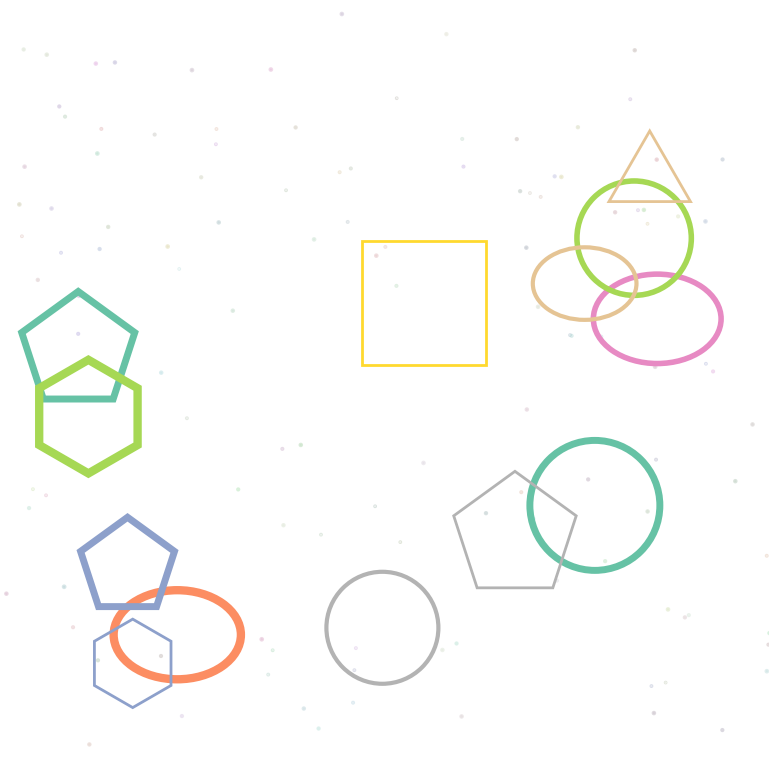[{"shape": "pentagon", "thickness": 2.5, "radius": 0.39, "center": [0.102, 0.544]}, {"shape": "circle", "thickness": 2.5, "radius": 0.42, "center": [0.773, 0.344]}, {"shape": "oval", "thickness": 3, "radius": 0.41, "center": [0.23, 0.176]}, {"shape": "pentagon", "thickness": 2.5, "radius": 0.32, "center": [0.166, 0.264]}, {"shape": "hexagon", "thickness": 1, "radius": 0.29, "center": [0.172, 0.138]}, {"shape": "oval", "thickness": 2, "radius": 0.41, "center": [0.854, 0.586]}, {"shape": "hexagon", "thickness": 3, "radius": 0.37, "center": [0.115, 0.459]}, {"shape": "circle", "thickness": 2, "radius": 0.37, "center": [0.824, 0.691]}, {"shape": "square", "thickness": 1, "radius": 0.4, "center": [0.55, 0.606]}, {"shape": "triangle", "thickness": 1, "radius": 0.31, "center": [0.844, 0.769]}, {"shape": "oval", "thickness": 1.5, "radius": 0.34, "center": [0.759, 0.632]}, {"shape": "circle", "thickness": 1.5, "radius": 0.36, "center": [0.497, 0.185]}, {"shape": "pentagon", "thickness": 1, "radius": 0.42, "center": [0.669, 0.304]}]